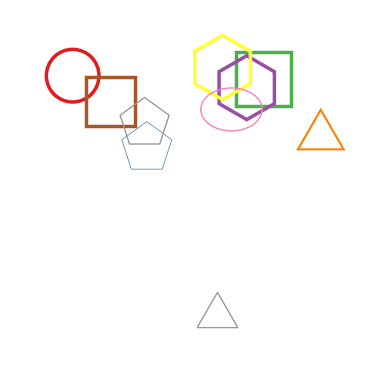[{"shape": "circle", "thickness": 2.5, "radius": 0.34, "center": [0.189, 0.803]}, {"shape": "pentagon", "thickness": 0.5, "radius": 0.34, "center": [0.381, 0.616]}, {"shape": "square", "thickness": 2.5, "radius": 0.35, "center": [0.684, 0.795]}, {"shape": "hexagon", "thickness": 2.5, "radius": 0.41, "center": [0.641, 0.772]}, {"shape": "triangle", "thickness": 1.5, "radius": 0.34, "center": [0.833, 0.646]}, {"shape": "hexagon", "thickness": 2.5, "radius": 0.42, "center": [0.578, 0.825]}, {"shape": "square", "thickness": 2.5, "radius": 0.32, "center": [0.288, 0.736]}, {"shape": "oval", "thickness": 1, "radius": 0.4, "center": [0.601, 0.716]}, {"shape": "triangle", "thickness": 1, "radius": 0.31, "center": [0.565, 0.18]}, {"shape": "pentagon", "thickness": 1, "radius": 0.33, "center": [0.376, 0.68]}]